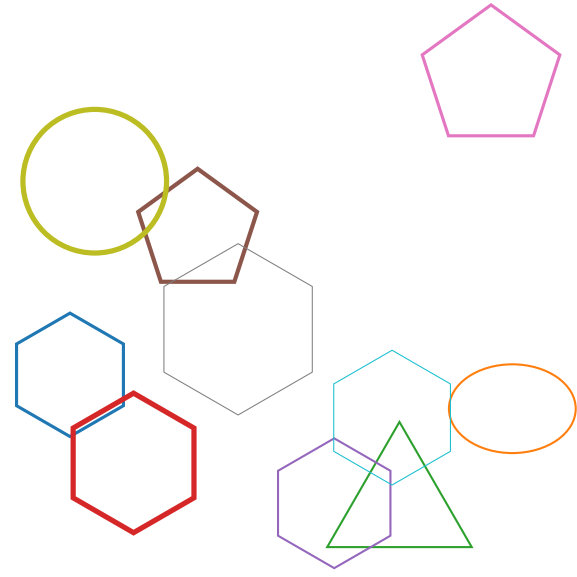[{"shape": "hexagon", "thickness": 1.5, "radius": 0.53, "center": [0.121, 0.35]}, {"shape": "oval", "thickness": 1, "radius": 0.55, "center": [0.887, 0.291]}, {"shape": "triangle", "thickness": 1, "radius": 0.72, "center": [0.692, 0.124]}, {"shape": "hexagon", "thickness": 2.5, "radius": 0.6, "center": [0.231, 0.198]}, {"shape": "hexagon", "thickness": 1, "radius": 0.56, "center": [0.579, 0.128]}, {"shape": "pentagon", "thickness": 2, "radius": 0.54, "center": [0.342, 0.599]}, {"shape": "pentagon", "thickness": 1.5, "radius": 0.63, "center": [0.85, 0.865]}, {"shape": "hexagon", "thickness": 0.5, "radius": 0.74, "center": [0.412, 0.429]}, {"shape": "circle", "thickness": 2.5, "radius": 0.62, "center": [0.164, 0.685]}, {"shape": "hexagon", "thickness": 0.5, "radius": 0.58, "center": [0.679, 0.276]}]